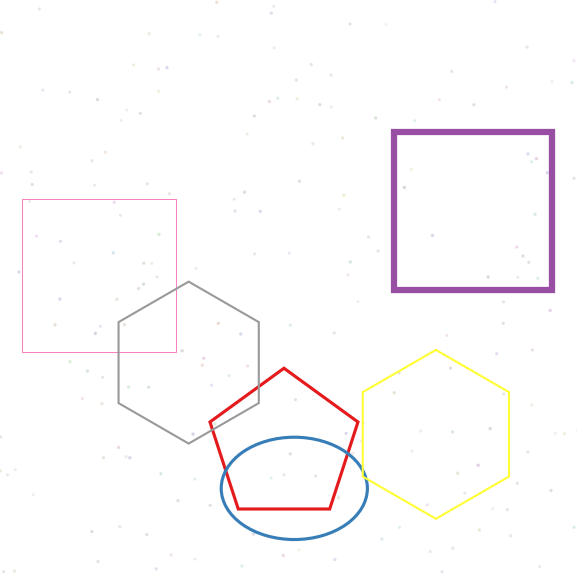[{"shape": "pentagon", "thickness": 1.5, "radius": 0.67, "center": [0.492, 0.227]}, {"shape": "oval", "thickness": 1.5, "radius": 0.63, "center": [0.51, 0.153]}, {"shape": "square", "thickness": 3, "radius": 0.68, "center": [0.819, 0.633]}, {"shape": "hexagon", "thickness": 1, "radius": 0.73, "center": [0.755, 0.247]}, {"shape": "square", "thickness": 0.5, "radius": 0.66, "center": [0.171, 0.522]}, {"shape": "hexagon", "thickness": 1, "radius": 0.7, "center": [0.327, 0.371]}]